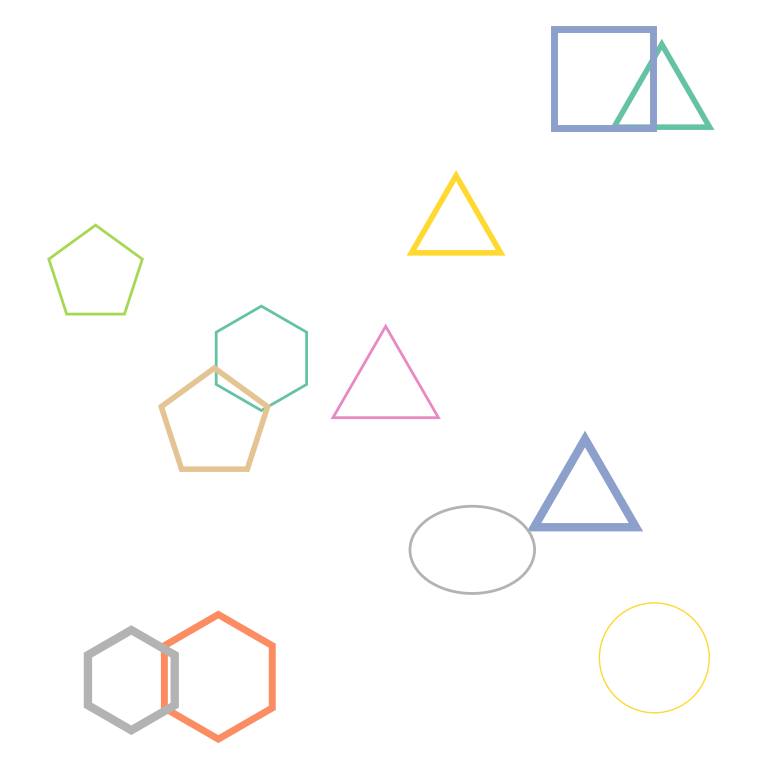[{"shape": "hexagon", "thickness": 1, "radius": 0.34, "center": [0.339, 0.535]}, {"shape": "triangle", "thickness": 2, "radius": 0.36, "center": [0.859, 0.871]}, {"shape": "hexagon", "thickness": 2.5, "radius": 0.4, "center": [0.284, 0.121]}, {"shape": "triangle", "thickness": 3, "radius": 0.38, "center": [0.76, 0.353]}, {"shape": "square", "thickness": 2.5, "radius": 0.32, "center": [0.784, 0.898]}, {"shape": "triangle", "thickness": 1, "radius": 0.4, "center": [0.501, 0.497]}, {"shape": "pentagon", "thickness": 1, "radius": 0.32, "center": [0.124, 0.644]}, {"shape": "triangle", "thickness": 2, "radius": 0.33, "center": [0.592, 0.705]}, {"shape": "circle", "thickness": 0.5, "radius": 0.36, "center": [0.85, 0.146]}, {"shape": "pentagon", "thickness": 2, "radius": 0.36, "center": [0.278, 0.449]}, {"shape": "hexagon", "thickness": 3, "radius": 0.33, "center": [0.171, 0.117]}, {"shape": "oval", "thickness": 1, "radius": 0.4, "center": [0.613, 0.286]}]